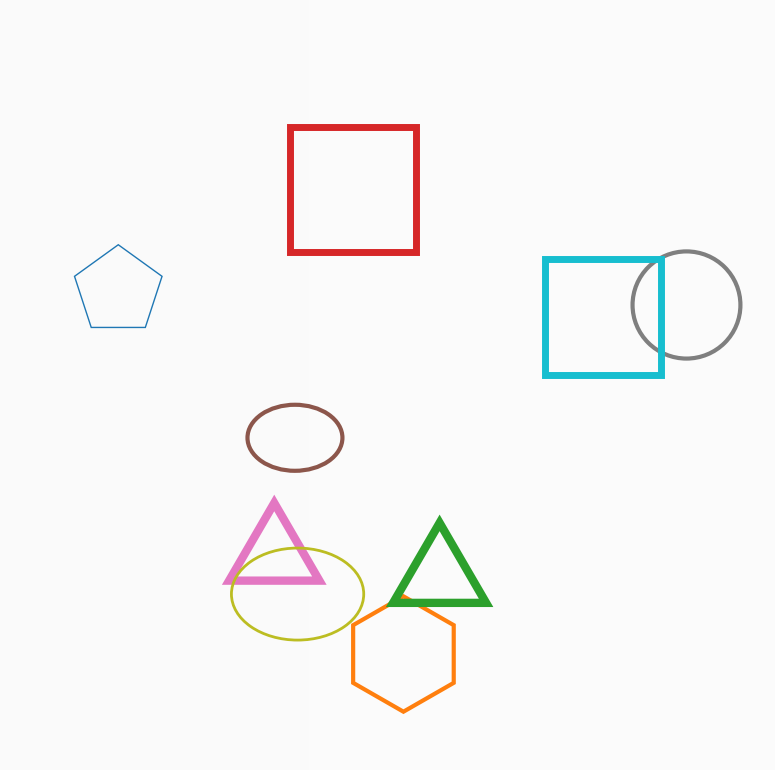[{"shape": "pentagon", "thickness": 0.5, "radius": 0.3, "center": [0.153, 0.623]}, {"shape": "hexagon", "thickness": 1.5, "radius": 0.37, "center": [0.521, 0.151]}, {"shape": "triangle", "thickness": 3, "radius": 0.35, "center": [0.567, 0.252]}, {"shape": "square", "thickness": 2.5, "radius": 0.41, "center": [0.455, 0.754]}, {"shape": "oval", "thickness": 1.5, "radius": 0.31, "center": [0.381, 0.431]}, {"shape": "triangle", "thickness": 3, "radius": 0.34, "center": [0.354, 0.28]}, {"shape": "circle", "thickness": 1.5, "radius": 0.35, "center": [0.886, 0.604]}, {"shape": "oval", "thickness": 1, "radius": 0.43, "center": [0.384, 0.228]}, {"shape": "square", "thickness": 2.5, "radius": 0.38, "center": [0.778, 0.588]}]